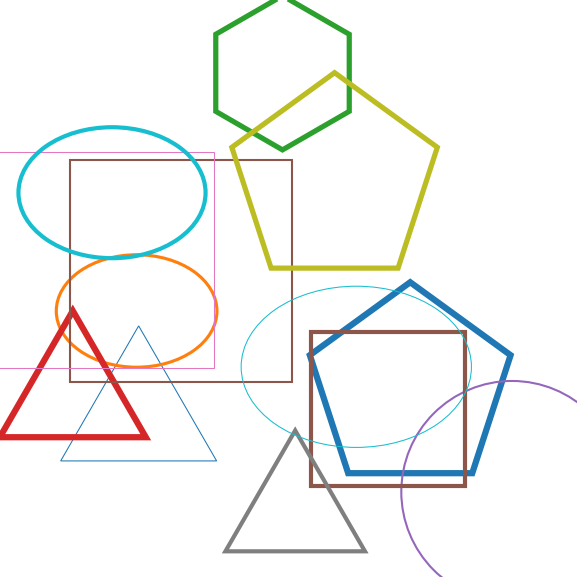[{"shape": "triangle", "thickness": 0.5, "radius": 0.78, "center": [0.24, 0.279]}, {"shape": "pentagon", "thickness": 3, "radius": 0.91, "center": [0.71, 0.328]}, {"shape": "oval", "thickness": 1.5, "radius": 0.7, "center": [0.237, 0.461]}, {"shape": "hexagon", "thickness": 2.5, "radius": 0.67, "center": [0.489, 0.873]}, {"shape": "triangle", "thickness": 3, "radius": 0.73, "center": [0.126, 0.315]}, {"shape": "circle", "thickness": 1, "radius": 0.96, "center": [0.887, 0.148]}, {"shape": "square", "thickness": 1, "radius": 0.96, "center": [0.314, 0.53]}, {"shape": "square", "thickness": 2, "radius": 0.67, "center": [0.671, 0.29]}, {"shape": "square", "thickness": 0.5, "radius": 0.94, "center": [0.183, 0.549]}, {"shape": "triangle", "thickness": 2, "radius": 0.7, "center": [0.511, 0.114]}, {"shape": "pentagon", "thickness": 2.5, "radius": 0.94, "center": [0.579, 0.686]}, {"shape": "oval", "thickness": 2, "radius": 0.81, "center": [0.194, 0.665]}, {"shape": "oval", "thickness": 0.5, "radius": 1.0, "center": [0.617, 0.364]}]